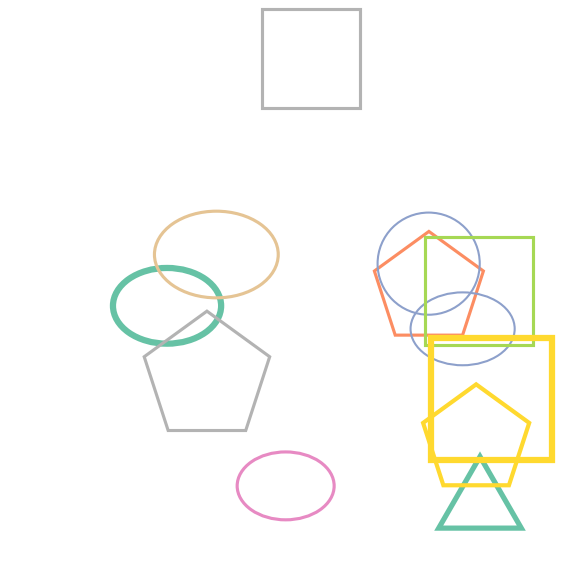[{"shape": "triangle", "thickness": 2.5, "radius": 0.41, "center": [0.831, 0.126]}, {"shape": "oval", "thickness": 3, "radius": 0.47, "center": [0.289, 0.47]}, {"shape": "pentagon", "thickness": 1.5, "radius": 0.5, "center": [0.743, 0.499]}, {"shape": "oval", "thickness": 1, "radius": 0.45, "center": [0.801, 0.43]}, {"shape": "circle", "thickness": 1, "radius": 0.44, "center": [0.742, 0.543]}, {"shape": "oval", "thickness": 1.5, "radius": 0.42, "center": [0.495, 0.158]}, {"shape": "square", "thickness": 1.5, "radius": 0.46, "center": [0.829, 0.495]}, {"shape": "square", "thickness": 3, "radius": 0.53, "center": [0.851, 0.308]}, {"shape": "pentagon", "thickness": 2, "radius": 0.48, "center": [0.825, 0.237]}, {"shape": "oval", "thickness": 1.5, "radius": 0.54, "center": [0.375, 0.558]}, {"shape": "pentagon", "thickness": 1.5, "radius": 0.57, "center": [0.358, 0.346]}, {"shape": "square", "thickness": 1.5, "radius": 0.43, "center": [0.539, 0.898]}]